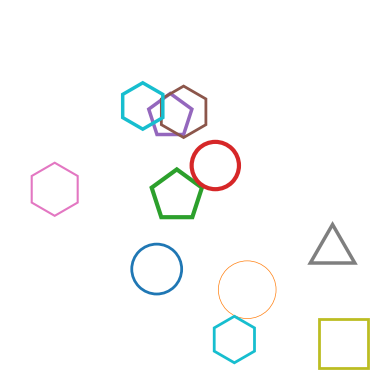[{"shape": "circle", "thickness": 2, "radius": 0.32, "center": [0.407, 0.301]}, {"shape": "circle", "thickness": 0.5, "radius": 0.37, "center": [0.642, 0.247]}, {"shape": "pentagon", "thickness": 3, "radius": 0.34, "center": [0.459, 0.491]}, {"shape": "circle", "thickness": 3, "radius": 0.31, "center": [0.559, 0.57]}, {"shape": "pentagon", "thickness": 2.5, "radius": 0.29, "center": [0.442, 0.698]}, {"shape": "hexagon", "thickness": 2, "radius": 0.33, "center": [0.477, 0.71]}, {"shape": "hexagon", "thickness": 1.5, "radius": 0.34, "center": [0.142, 0.508]}, {"shape": "triangle", "thickness": 2.5, "radius": 0.33, "center": [0.864, 0.35]}, {"shape": "square", "thickness": 2, "radius": 0.32, "center": [0.892, 0.108]}, {"shape": "hexagon", "thickness": 2.5, "radius": 0.3, "center": [0.371, 0.725]}, {"shape": "hexagon", "thickness": 2, "radius": 0.3, "center": [0.609, 0.118]}]